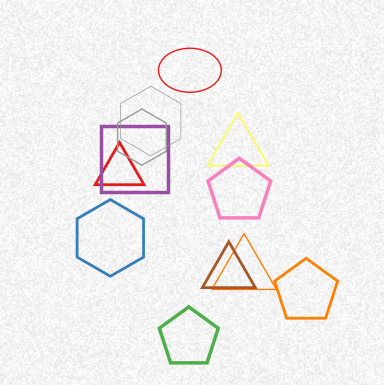[{"shape": "oval", "thickness": 1, "radius": 0.41, "center": [0.493, 0.818]}, {"shape": "triangle", "thickness": 2, "radius": 0.37, "center": [0.311, 0.557]}, {"shape": "hexagon", "thickness": 2, "radius": 0.5, "center": [0.287, 0.382]}, {"shape": "pentagon", "thickness": 2.5, "radius": 0.4, "center": [0.49, 0.123]}, {"shape": "square", "thickness": 2.5, "radius": 0.43, "center": [0.349, 0.588]}, {"shape": "triangle", "thickness": 1, "radius": 0.48, "center": [0.634, 0.297]}, {"shape": "pentagon", "thickness": 2, "radius": 0.43, "center": [0.795, 0.243]}, {"shape": "triangle", "thickness": 1, "radius": 0.46, "center": [0.618, 0.615]}, {"shape": "triangle", "thickness": 2, "radius": 0.4, "center": [0.594, 0.293]}, {"shape": "pentagon", "thickness": 2.5, "radius": 0.43, "center": [0.622, 0.503]}, {"shape": "hexagon", "thickness": 0.5, "radius": 0.45, "center": [0.392, 0.686]}, {"shape": "hexagon", "thickness": 1, "radius": 0.37, "center": [0.369, 0.644]}]